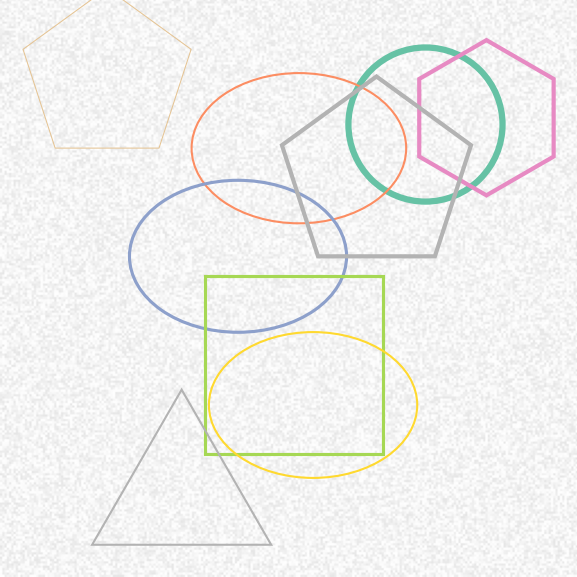[{"shape": "circle", "thickness": 3, "radius": 0.67, "center": [0.737, 0.783]}, {"shape": "oval", "thickness": 1, "radius": 0.93, "center": [0.518, 0.743]}, {"shape": "oval", "thickness": 1.5, "radius": 0.94, "center": [0.412, 0.555]}, {"shape": "hexagon", "thickness": 2, "radius": 0.67, "center": [0.842, 0.795]}, {"shape": "square", "thickness": 1.5, "radius": 0.77, "center": [0.509, 0.367]}, {"shape": "oval", "thickness": 1, "radius": 0.9, "center": [0.542, 0.298]}, {"shape": "pentagon", "thickness": 0.5, "radius": 0.76, "center": [0.185, 0.866]}, {"shape": "pentagon", "thickness": 2, "radius": 0.86, "center": [0.652, 0.695]}, {"shape": "triangle", "thickness": 1, "radius": 0.9, "center": [0.315, 0.145]}]